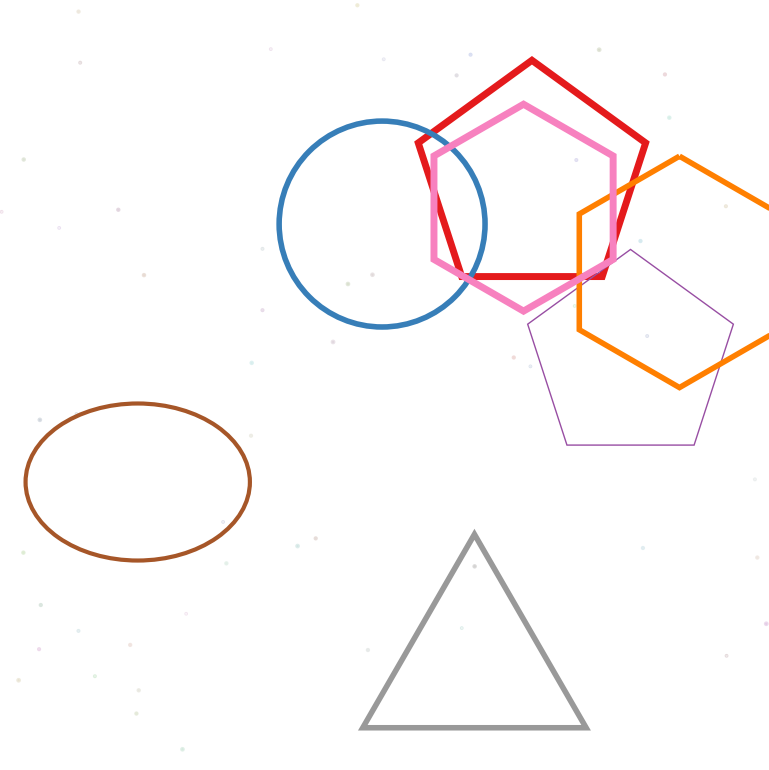[{"shape": "pentagon", "thickness": 2.5, "radius": 0.78, "center": [0.691, 0.766]}, {"shape": "circle", "thickness": 2, "radius": 0.67, "center": [0.496, 0.709]}, {"shape": "pentagon", "thickness": 0.5, "radius": 0.7, "center": [0.819, 0.536]}, {"shape": "hexagon", "thickness": 2, "radius": 0.75, "center": [0.882, 0.647]}, {"shape": "oval", "thickness": 1.5, "radius": 0.73, "center": [0.179, 0.374]}, {"shape": "hexagon", "thickness": 2.5, "radius": 0.67, "center": [0.68, 0.73]}, {"shape": "triangle", "thickness": 2, "radius": 0.84, "center": [0.616, 0.139]}]